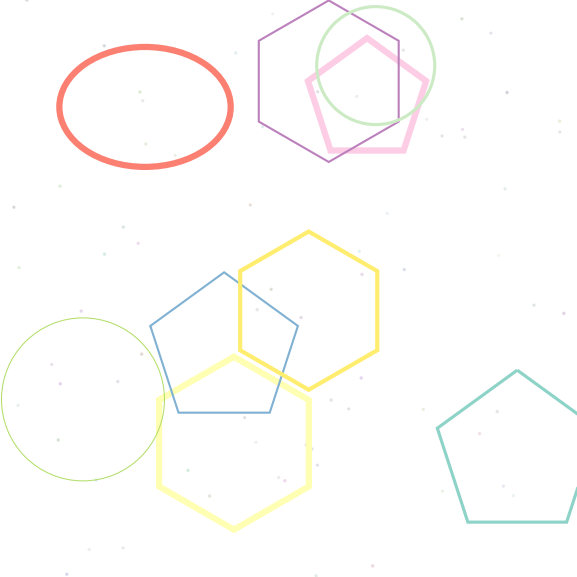[{"shape": "pentagon", "thickness": 1.5, "radius": 0.73, "center": [0.896, 0.213]}, {"shape": "hexagon", "thickness": 3, "radius": 0.75, "center": [0.405, 0.232]}, {"shape": "oval", "thickness": 3, "radius": 0.74, "center": [0.251, 0.814]}, {"shape": "pentagon", "thickness": 1, "radius": 0.67, "center": [0.388, 0.393]}, {"shape": "circle", "thickness": 0.5, "radius": 0.71, "center": [0.144, 0.308]}, {"shape": "pentagon", "thickness": 3, "radius": 0.54, "center": [0.636, 0.826]}, {"shape": "hexagon", "thickness": 1, "radius": 0.7, "center": [0.569, 0.859]}, {"shape": "circle", "thickness": 1.5, "radius": 0.51, "center": [0.651, 0.886]}, {"shape": "hexagon", "thickness": 2, "radius": 0.69, "center": [0.535, 0.461]}]